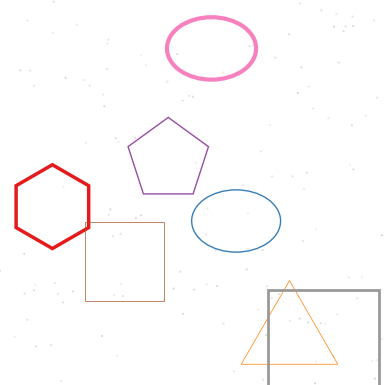[{"shape": "hexagon", "thickness": 2.5, "radius": 0.54, "center": [0.136, 0.463]}, {"shape": "oval", "thickness": 1, "radius": 0.58, "center": [0.613, 0.426]}, {"shape": "pentagon", "thickness": 1, "radius": 0.55, "center": [0.437, 0.585]}, {"shape": "triangle", "thickness": 0.5, "radius": 0.72, "center": [0.752, 0.126]}, {"shape": "square", "thickness": 0.5, "radius": 0.51, "center": [0.323, 0.321]}, {"shape": "oval", "thickness": 3, "radius": 0.58, "center": [0.549, 0.874]}, {"shape": "square", "thickness": 2, "radius": 0.72, "center": [0.841, 0.101]}]